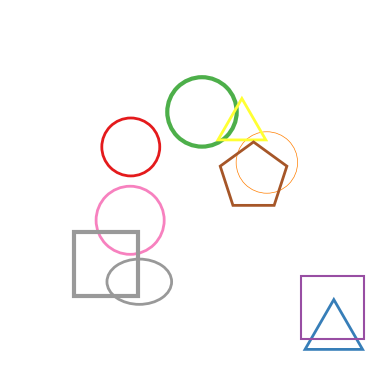[{"shape": "circle", "thickness": 2, "radius": 0.38, "center": [0.34, 0.618]}, {"shape": "triangle", "thickness": 2, "radius": 0.43, "center": [0.867, 0.136]}, {"shape": "circle", "thickness": 3, "radius": 0.45, "center": [0.525, 0.709]}, {"shape": "square", "thickness": 1.5, "radius": 0.41, "center": [0.864, 0.201]}, {"shape": "circle", "thickness": 0.5, "radius": 0.4, "center": [0.693, 0.578]}, {"shape": "triangle", "thickness": 2, "radius": 0.36, "center": [0.628, 0.672]}, {"shape": "pentagon", "thickness": 2, "radius": 0.46, "center": [0.659, 0.54]}, {"shape": "circle", "thickness": 2, "radius": 0.44, "center": [0.338, 0.428]}, {"shape": "oval", "thickness": 2, "radius": 0.42, "center": [0.362, 0.268]}, {"shape": "square", "thickness": 3, "radius": 0.42, "center": [0.275, 0.315]}]